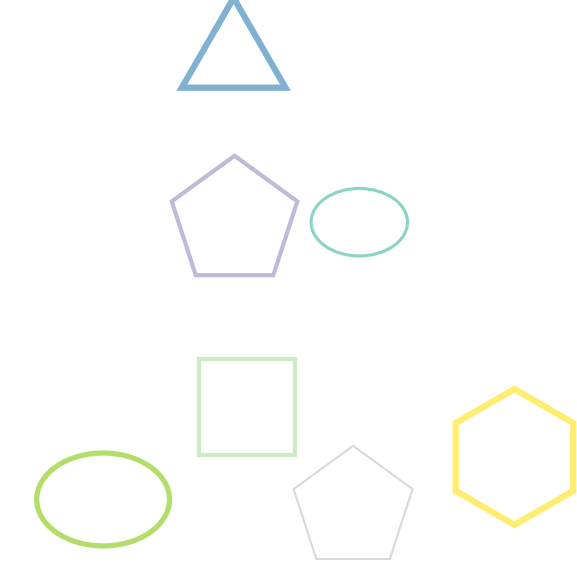[{"shape": "oval", "thickness": 1.5, "radius": 0.42, "center": [0.622, 0.614]}, {"shape": "pentagon", "thickness": 2, "radius": 0.57, "center": [0.406, 0.615]}, {"shape": "triangle", "thickness": 3, "radius": 0.52, "center": [0.405, 0.899]}, {"shape": "oval", "thickness": 2.5, "radius": 0.57, "center": [0.179, 0.134]}, {"shape": "pentagon", "thickness": 1, "radius": 0.54, "center": [0.611, 0.119]}, {"shape": "square", "thickness": 2, "radius": 0.42, "center": [0.428, 0.294]}, {"shape": "hexagon", "thickness": 3, "radius": 0.59, "center": [0.891, 0.208]}]